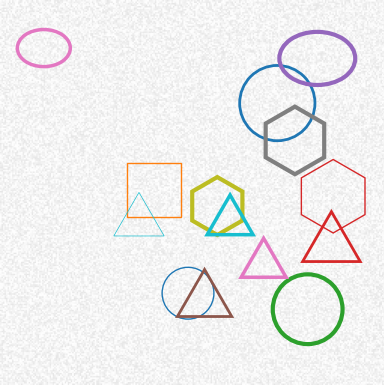[{"shape": "circle", "thickness": 2, "radius": 0.49, "center": [0.72, 0.732]}, {"shape": "circle", "thickness": 1, "radius": 0.34, "center": [0.488, 0.238]}, {"shape": "square", "thickness": 1, "radius": 0.35, "center": [0.4, 0.506]}, {"shape": "circle", "thickness": 3, "radius": 0.45, "center": [0.799, 0.197]}, {"shape": "hexagon", "thickness": 1, "radius": 0.48, "center": [0.865, 0.49]}, {"shape": "triangle", "thickness": 2, "radius": 0.43, "center": [0.861, 0.364]}, {"shape": "oval", "thickness": 3, "radius": 0.49, "center": [0.824, 0.848]}, {"shape": "triangle", "thickness": 2, "radius": 0.41, "center": [0.531, 0.219]}, {"shape": "triangle", "thickness": 2.5, "radius": 0.34, "center": [0.685, 0.314]}, {"shape": "oval", "thickness": 2.5, "radius": 0.34, "center": [0.114, 0.875]}, {"shape": "hexagon", "thickness": 3, "radius": 0.44, "center": [0.766, 0.635]}, {"shape": "hexagon", "thickness": 3, "radius": 0.38, "center": [0.564, 0.465]}, {"shape": "triangle", "thickness": 0.5, "radius": 0.38, "center": [0.361, 0.425]}, {"shape": "triangle", "thickness": 2.5, "radius": 0.34, "center": [0.598, 0.425]}]